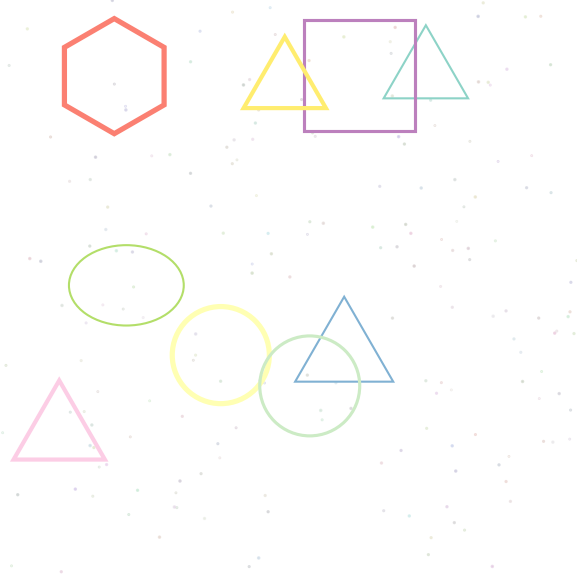[{"shape": "triangle", "thickness": 1, "radius": 0.42, "center": [0.737, 0.871]}, {"shape": "circle", "thickness": 2.5, "radius": 0.42, "center": [0.382, 0.384]}, {"shape": "hexagon", "thickness": 2.5, "radius": 0.5, "center": [0.198, 0.867]}, {"shape": "triangle", "thickness": 1, "radius": 0.49, "center": [0.596, 0.387]}, {"shape": "oval", "thickness": 1, "radius": 0.5, "center": [0.219, 0.505]}, {"shape": "triangle", "thickness": 2, "radius": 0.46, "center": [0.103, 0.249]}, {"shape": "square", "thickness": 1.5, "radius": 0.48, "center": [0.623, 0.869]}, {"shape": "circle", "thickness": 1.5, "radius": 0.43, "center": [0.536, 0.331]}, {"shape": "triangle", "thickness": 2, "radius": 0.41, "center": [0.493, 0.853]}]